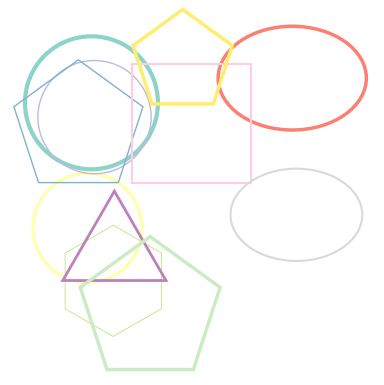[{"shape": "circle", "thickness": 3, "radius": 0.86, "center": [0.238, 0.733]}, {"shape": "circle", "thickness": 2.5, "radius": 0.71, "center": [0.227, 0.408]}, {"shape": "circle", "thickness": 1, "radius": 0.74, "center": [0.245, 0.696]}, {"shape": "oval", "thickness": 2.5, "radius": 0.96, "center": [0.759, 0.797]}, {"shape": "pentagon", "thickness": 1, "radius": 0.88, "center": [0.204, 0.668]}, {"shape": "hexagon", "thickness": 0.5, "radius": 0.72, "center": [0.294, 0.271]}, {"shape": "square", "thickness": 1.5, "radius": 0.77, "center": [0.497, 0.68]}, {"shape": "oval", "thickness": 1.5, "radius": 0.86, "center": [0.77, 0.442]}, {"shape": "triangle", "thickness": 2, "radius": 0.77, "center": [0.297, 0.349]}, {"shape": "pentagon", "thickness": 2.5, "radius": 0.95, "center": [0.39, 0.195]}, {"shape": "pentagon", "thickness": 2.5, "radius": 0.68, "center": [0.475, 0.84]}]